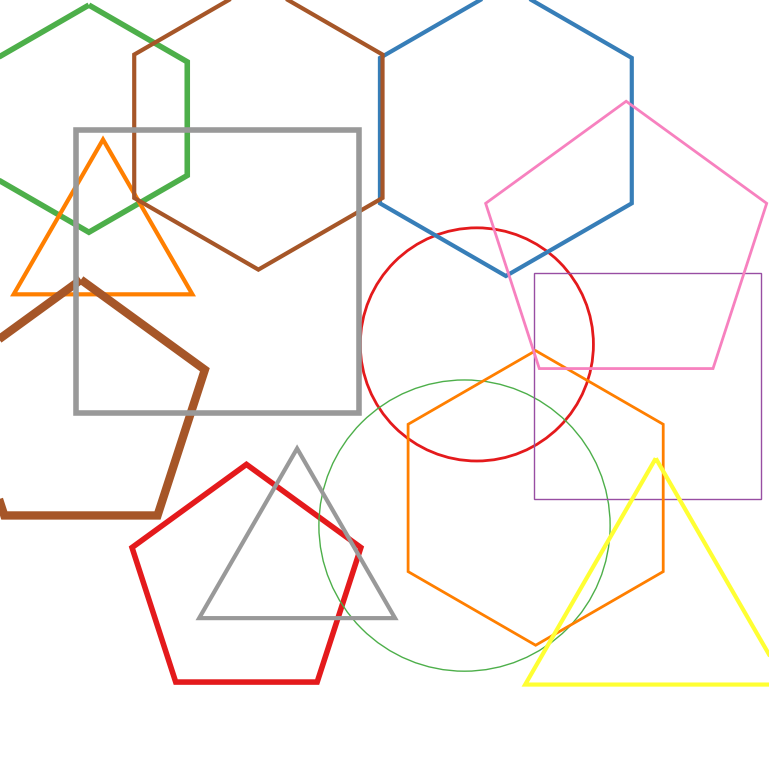[{"shape": "pentagon", "thickness": 2, "radius": 0.78, "center": [0.32, 0.241]}, {"shape": "circle", "thickness": 1, "radius": 0.76, "center": [0.619, 0.553]}, {"shape": "hexagon", "thickness": 1.5, "radius": 0.94, "center": [0.657, 0.83]}, {"shape": "circle", "thickness": 0.5, "radius": 0.95, "center": [0.603, 0.317]}, {"shape": "hexagon", "thickness": 2, "radius": 0.74, "center": [0.115, 0.846]}, {"shape": "square", "thickness": 0.5, "radius": 0.74, "center": [0.841, 0.499]}, {"shape": "triangle", "thickness": 1.5, "radius": 0.67, "center": [0.134, 0.685]}, {"shape": "hexagon", "thickness": 1, "radius": 0.96, "center": [0.696, 0.353]}, {"shape": "triangle", "thickness": 1.5, "radius": 0.98, "center": [0.852, 0.209]}, {"shape": "hexagon", "thickness": 1.5, "radius": 0.93, "center": [0.336, 0.836]}, {"shape": "pentagon", "thickness": 3, "radius": 0.85, "center": [0.105, 0.467]}, {"shape": "pentagon", "thickness": 1, "radius": 0.96, "center": [0.813, 0.677]}, {"shape": "triangle", "thickness": 1.5, "radius": 0.73, "center": [0.386, 0.271]}, {"shape": "square", "thickness": 2, "radius": 0.92, "center": [0.283, 0.648]}]